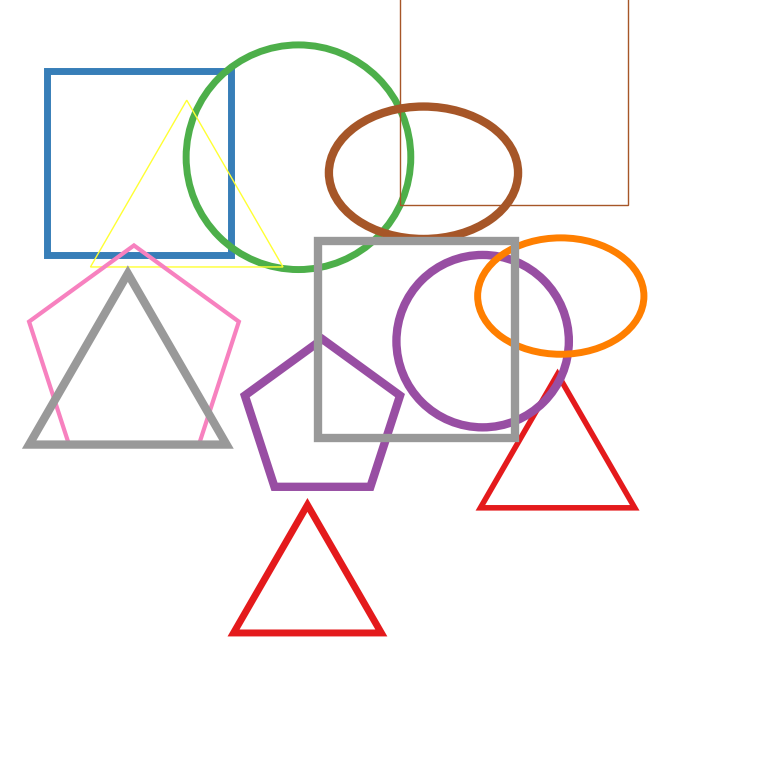[{"shape": "triangle", "thickness": 2.5, "radius": 0.55, "center": [0.399, 0.233]}, {"shape": "triangle", "thickness": 2, "radius": 0.58, "center": [0.724, 0.398]}, {"shape": "square", "thickness": 2.5, "radius": 0.6, "center": [0.181, 0.789]}, {"shape": "circle", "thickness": 2.5, "radius": 0.73, "center": [0.388, 0.796]}, {"shape": "circle", "thickness": 3, "radius": 0.56, "center": [0.627, 0.557]}, {"shape": "pentagon", "thickness": 3, "radius": 0.53, "center": [0.419, 0.454]}, {"shape": "oval", "thickness": 2.5, "radius": 0.54, "center": [0.728, 0.615]}, {"shape": "triangle", "thickness": 0.5, "radius": 0.72, "center": [0.243, 0.725]}, {"shape": "square", "thickness": 0.5, "radius": 0.74, "center": [0.668, 0.882]}, {"shape": "oval", "thickness": 3, "radius": 0.61, "center": [0.55, 0.776]}, {"shape": "pentagon", "thickness": 1.5, "radius": 0.72, "center": [0.174, 0.538]}, {"shape": "square", "thickness": 3, "radius": 0.64, "center": [0.541, 0.559]}, {"shape": "triangle", "thickness": 3, "radius": 0.74, "center": [0.166, 0.497]}]